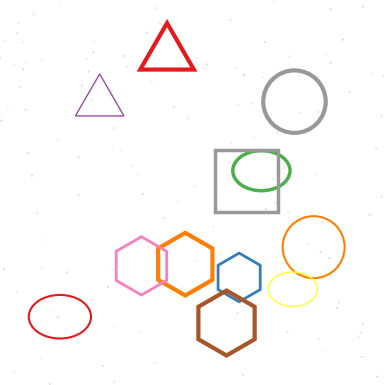[{"shape": "oval", "thickness": 1.5, "radius": 0.4, "center": [0.156, 0.177]}, {"shape": "triangle", "thickness": 3, "radius": 0.4, "center": [0.434, 0.86]}, {"shape": "hexagon", "thickness": 2, "radius": 0.32, "center": [0.621, 0.279]}, {"shape": "oval", "thickness": 2.5, "radius": 0.37, "center": [0.679, 0.557]}, {"shape": "triangle", "thickness": 1, "radius": 0.36, "center": [0.259, 0.735]}, {"shape": "circle", "thickness": 1.5, "radius": 0.4, "center": [0.815, 0.358]}, {"shape": "hexagon", "thickness": 3, "radius": 0.41, "center": [0.481, 0.314]}, {"shape": "oval", "thickness": 1, "radius": 0.32, "center": [0.761, 0.249]}, {"shape": "hexagon", "thickness": 3, "radius": 0.42, "center": [0.588, 0.161]}, {"shape": "hexagon", "thickness": 2, "radius": 0.38, "center": [0.367, 0.309]}, {"shape": "square", "thickness": 2.5, "radius": 0.41, "center": [0.641, 0.53]}, {"shape": "circle", "thickness": 3, "radius": 0.41, "center": [0.765, 0.736]}]